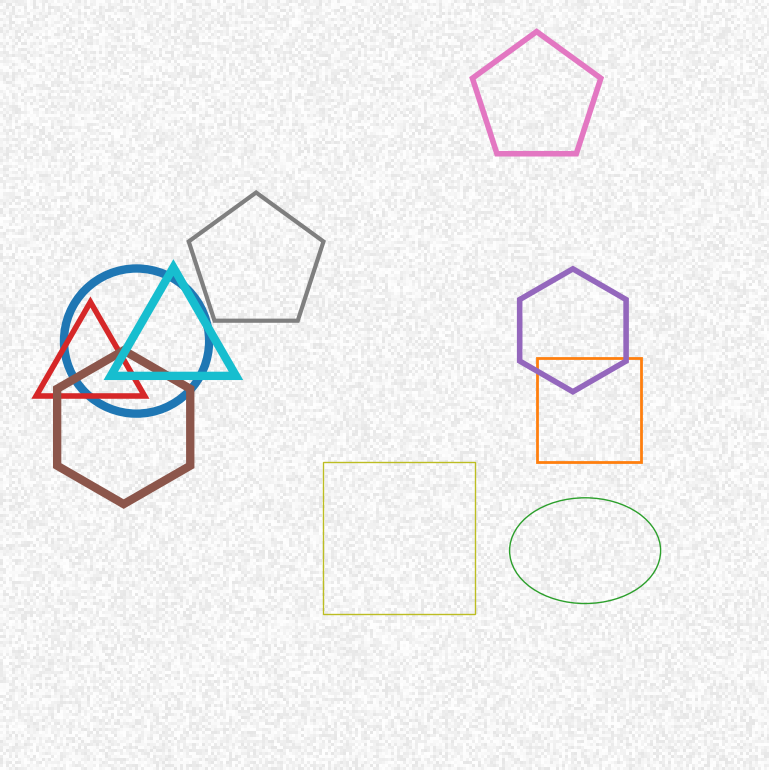[{"shape": "circle", "thickness": 3, "radius": 0.47, "center": [0.177, 0.557]}, {"shape": "square", "thickness": 1, "radius": 0.34, "center": [0.765, 0.467]}, {"shape": "oval", "thickness": 0.5, "radius": 0.49, "center": [0.76, 0.285]}, {"shape": "triangle", "thickness": 2, "radius": 0.41, "center": [0.117, 0.526]}, {"shape": "hexagon", "thickness": 2, "radius": 0.4, "center": [0.744, 0.571]}, {"shape": "hexagon", "thickness": 3, "radius": 0.5, "center": [0.161, 0.445]}, {"shape": "pentagon", "thickness": 2, "radius": 0.44, "center": [0.697, 0.871]}, {"shape": "pentagon", "thickness": 1.5, "radius": 0.46, "center": [0.333, 0.658]}, {"shape": "square", "thickness": 0.5, "radius": 0.49, "center": [0.518, 0.301]}, {"shape": "triangle", "thickness": 3, "radius": 0.47, "center": [0.225, 0.559]}]